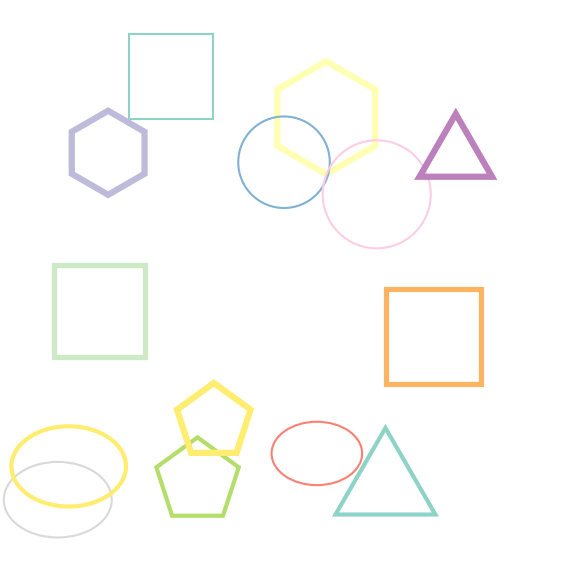[{"shape": "square", "thickness": 1, "radius": 0.37, "center": [0.296, 0.867]}, {"shape": "triangle", "thickness": 2, "radius": 0.5, "center": [0.667, 0.158]}, {"shape": "hexagon", "thickness": 3, "radius": 0.49, "center": [0.565, 0.795]}, {"shape": "hexagon", "thickness": 3, "radius": 0.36, "center": [0.187, 0.735]}, {"shape": "oval", "thickness": 1, "radius": 0.39, "center": [0.549, 0.214]}, {"shape": "circle", "thickness": 1, "radius": 0.4, "center": [0.492, 0.718]}, {"shape": "square", "thickness": 2.5, "radius": 0.41, "center": [0.75, 0.416]}, {"shape": "pentagon", "thickness": 2, "radius": 0.38, "center": [0.342, 0.167]}, {"shape": "circle", "thickness": 1, "radius": 0.47, "center": [0.652, 0.663]}, {"shape": "oval", "thickness": 1, "radius": 0.47, "center": [0.1, 0.134]}, {"shape": "triangle", "thickness": 3, "radius": 0.36, "center": [0.789, 0.729]}, {"shape": "square", "thickness": 2.5, "radius": 0.4, "center": [0.172, 0.461]}, {"shape": "oval", "thickness": 2, "radius": 0.5, "center": [0.119, 0.192]}, {"shape": "pentagon", "thickness": 3, "radius": 0.33, "center": [0.37, 0.269]}]